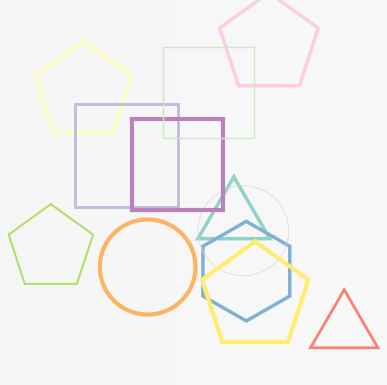[{"shape": "triangle", "thickness": 2.5, "radius": 0.54, "center": [0.603, 0.434]}, {"shape": "pentagon", "thickness": 2, "radius": 0.65, "center": [0.215, 0.762]}, {"shape": "square", "thickness": 2, "radius": 0.67, "center": [0.327, 0.597]}, {"shape": "triangle", "thickness": 2, "radius": 0.5, "center": [0.888, 0.147]}, {"shape": "hexagon", "thickness": 2.5, "radius": 0.65, "center": [0.636, 0.296]}, {"shape": "circle", "thickness": 3, "radius": 0.62, "center": [0.381, 0.306]}, {"shape": "pentagon", "thickness": 1.5, "radius": 0.57, "center": [0.131, 0.355]}, {"shape": "pentagon", "thickness": 2.5, "radius": 0.67, "center": [0.694, 0.886]}, {"shape": "circle", "thickness": 0.5, "radius": 0.59, "center": [0.628, 0.401]}, {"shape": "square", "thickness": 3, "radius": 0.59, "center": [0.458, 0.573]}, {"shape": "square", "thickness": 1, "radius": 0.59, "center": [0.538, 0.761]}, {"shape": "pentagon", "thickness": 3, "radius": 0.72, "center": [0.659, 0.229]}]